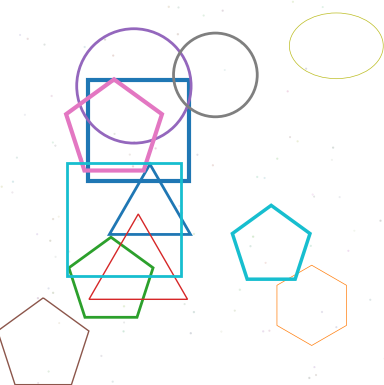[{"shape": "triangle", "thickness": 2, "radius": 0.61, "center": [0.389, 0.452]}, {"shape": "square", "thickness": 3, "radius": 0.66, "center": [0.36, 0.662]}, {"shape": "hexagon", "thickness": 0.5, "radius": 0.52, "center": [0.81, 0.207]}, {"shape": "pentagon", "thickness": 2, "radius": 0.57, "center": [0.288, 0.269]}, {"shape": "triangle", "thickness": 1, "radius": 0.74, "center": [0.359, 0.296]}, {"shape": "circle", "thickness": 2, "radius": 0.74, "center": [0.348, 0.777]}, {"shape": "pentagon", "thickness": 1, "radius": 0.62, "center": [0.112, 0.102]}, {"shape": "pentagon", "thickness": 3, "radius": 0.65, "center": [0.296, 0.663]}, {"shape": "circle", "thickness": 2, "radius": 0.54, "center": [0.559, 0.805]}, {"shape": "oval", "thickness": 0.5, "radius": 0.61, "center": [0.874, 0.881]}, {"shape": "square", "thickness": 2, "radius": 0.74, "center": [0.322, 0.43]}, {"shape": "pentagon", "thickness": 2.5, "radius": 0.53, "center": [0.704, 0.361]}]